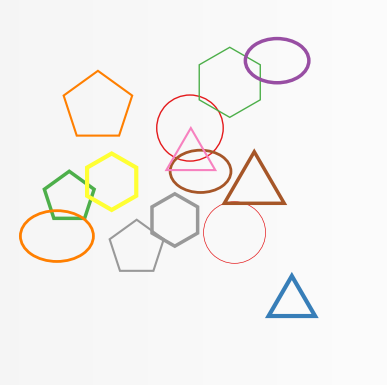[{"shape": "circle", "thickness": 1, "radius": 0.43, "center": [0.49, 0.667]}, {"shape": "circle", "thickness": 0.5, "radius": 0.4, "center": [0.605, 0.396]}, {"shape": "triangle", "thickness": 3, "radius": 0.35, "center": [0.753, 0.214]}, {"shape": "pentagon", "thickness": 2.5, "radius": 0.34, "center": [0.179, 0.488]}, {"shape": "hexagon", "thickness": 1, "radius": 0.45, "center": [0.593, 0.786]}, {"shape": "oval", "thickness": 2.5, "radius": 0.41, "center": [0.715, 0.842]}, {"shape": "pentagon", "thickness": 1.5, "radius": 0.47, "center": [0.253, 0.723]}, {"shape": "oval", "thickness": 2, "radius": 0.47, "center": [0.147, 0.387]}, {"shape": "hexagon", "thickness": 3, "radius": 0.37, "center": [0.288, 0.528]}, {"shape": "triangle", "thickness": 2.5, "radius": 0.45, "center": [0.656, 0.517]}, {"shape": "oval", "thickness": 2, "radius": 0.39, "center": [0.518, 0.555]}, {"shape": "triangle", "thickness": 1.5, "radius": 0.36, "center": [0.492, 0.595]}, {"shape": "hexagon", "thickness": 2.5, "radius": 0.34, "center": [0.451, 0.429]}, {"shape": "pentagon", "thickness": 1.5, "radius": 0.37, "center": [0.353, 0.356]}]